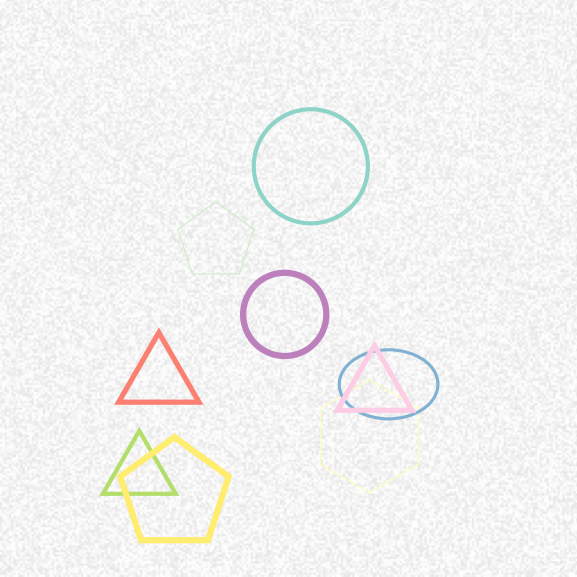[{"shape": "circle", "thickness": 2, "radius": 0.49, "center": [0.538, 0.711]}, {"shape": "hexagon", "thickness": 0.5, "radius": 0.49, "center": [0.64, 0.244]}, {"shape": "triangle", "thickness": 2.5, "radius": 0.4, "center": [0.275, 0.343]}, {"shape": "oval", "thickness": 1.5, "radius": 0.43, "center": [0.673, 0.334]}, {"shape": "triangle", "thickness": 2, "radius": 0.36, "center": [0.241, 0.18]}, {"shape": "triangle", "thickness": 2.5, "radius": 0.37, "center": [0.649, 0.326]}, {"shape": "circle", "thickness": 3, "radius": 0.36, "center": [0.493, 0.455]}, {"shape": "pentagon", "thickness": 0.5, "radius": 0.35, "center": [0.374, 0.581]}, {"shape": "pentagon", "thickness": 3, "radius": 0.49, "center": [0.302, 0.144]}]